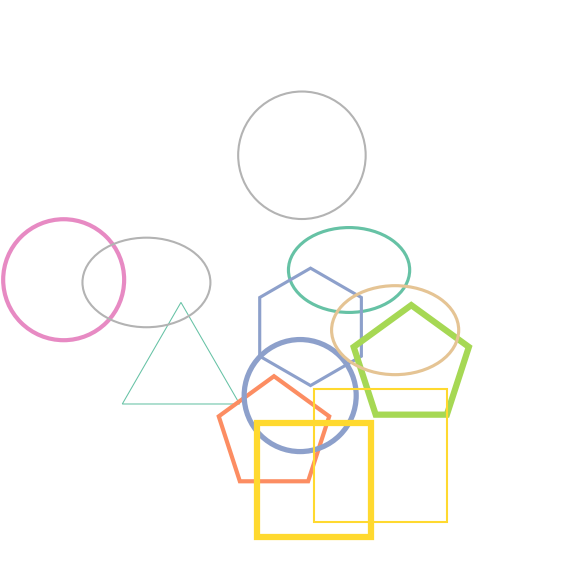[{"shape": "triangle", "thickness": 0.5, "radius": 0.59, "center": [0.313, 0.358]}, {"shape": "oval", "thickness": 1.5, "radius": 0.52, "center": [0.604, 0.532]}, {"shape": "pentagon", "thickness": 2, "radius": 0.5, "center": [0.474, 0.247]}, {"shape": "circle", "thickness": 2.5, "radius": 0.49, "center": [0.52, 0.314]}, {"shape": "hexagon", "thickness": 1.5, "radius": 0.51, "center": [0.538, 0.433]}, {"shape": "circle", "thickness": 2, "radius": 0.52, "center": [0.11, 0.515]}, {"shape": "pentagon", "thickness": 3, "radius": 0.52, "center": [0.712, 0.366]}, {"shape": "square", "thickness": 1, "radius": 0.58, "center": [0.659, 0.21]}, {"shape": "square", "thickness": 3, "radius": 0.49, "center": [0.543, 0.168]}, {"shape": "oval", "thickness": 1.5, "radius": 0.55, "center": [0.684, 0.427]}, {"shape": "circle", "thickness": 1, "radius": 0.55, "center": [0.523, 0.73]}, {"shape": "oval", "thickness": 1, "radius": 0.55, "center": [0.254, 0.51]}]